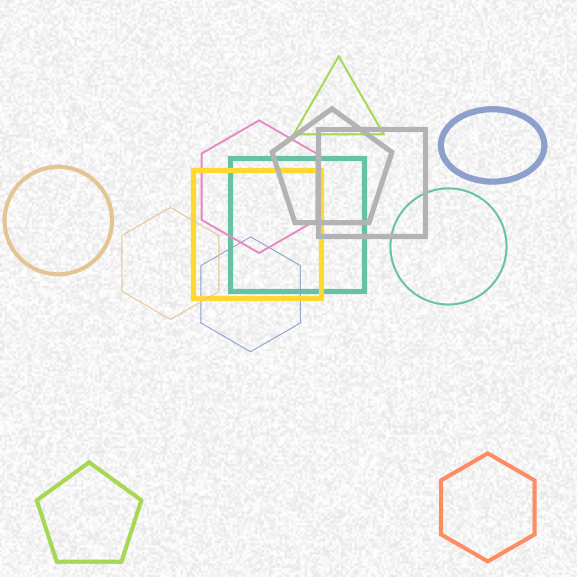[{"shape": "square", "thickness": 2.5, "radius": 0.58, "center": [0.514, 0.61]}, {"shape": "circle", "thickness": 1, "radius": 0.5, "center": [0.777, 0.572]}, {"shape": "hexagon", "thickness": 2, "radius": 0.47, "center": [0.845, 0.121]}, {"shape": "oval", "thickness": 3, "radius": 0.45, "center": [0.853, 0.747]}, {"shape": "hexagon", "thickness": 0.5, "radius": 0.5, "center": [0.434, 0.49]}, {"shape": "hexagon", "thickness": 1, "radius": 0.57, "center": [0.449, 0.676]}, {"shape": "pentagon", "thickness": 2, "radius": 0.48, "center": [0.154, 0.103]}, {"shape": "triangle", "thickness": 1, "radius": 0.45, "center": [0.587, 0.812]}, {"shape": "square", "thickness": 2.5, "radius": 0.55, "center": [0.445, 0.594]}, {"shape": "hexagon", "thickness": 0.5, "radius": 0.48, "center": [0.295, 0.543]}, {"shape": "circle", "thickness": 2, "radius": 0.47, "center": [0.101, 0.617]}, {"shape": "square", "thickness": 2.5, "radius": 0.46, "center": [0.643, 0.683]}, {"shape": "pentagon", "thickness": 2.5, "radius": 0.55, "center": [0.575, 0.702]}]